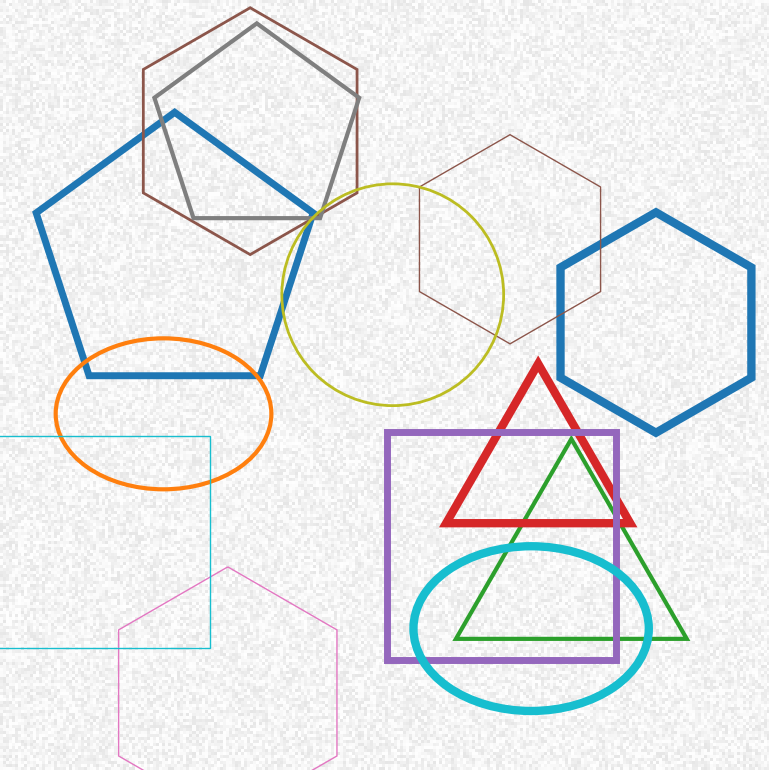[{"shape": "pentagon", "thickness": 2.5, "radius": 0.95, "center": [0.227, 0.665]}, {"shape": "hexagon", "thickness": 3, "radius": 0.72, "center": [0.852, 0.581]}, {"shape": "oval", "thickness": 1.5, "radius": 0.7, "center": [0.212, 0.463]}, {"shape": "triangle", "thickness": 1.5, "radius": 0.87, "center": [0.742, 0.257]}, {"shape": "triangle", "thickness": 3, "radius": 0.69, "center": [0.699, 0.39]}, {"shape": "square", "thickness": 2.5, "radius": 0.74, "center": [0.652, 0.291]}, {"shape": "hexagon", "thickness": 0.5, "radius": 0.68, "center": [0.662, 0.689]}, {"shape": "hexagon", "thickness": 1, "radius": 0.8, "center": [0.325, 0.83]}, {"shape": "hexagon", "thickness": 0.5, "radius": 0.82, "center": [0.296, 0.1]}, {"shape": "pentagon", "thickness": 1.5, "radius": 0.7, "center": [0.334, 0.83]}, {"shape": "circle", "thickness": 1, "radius": 0.72, "center": [0.51, 0.617]}, {"shape": "square", "thickness": 0.5, "radius": 0.69, "center": [0.135, 0.296]}, {"shape": "oval", "thickness": 3, "radius": 0.76, "center": [0.69, 0.184]}]